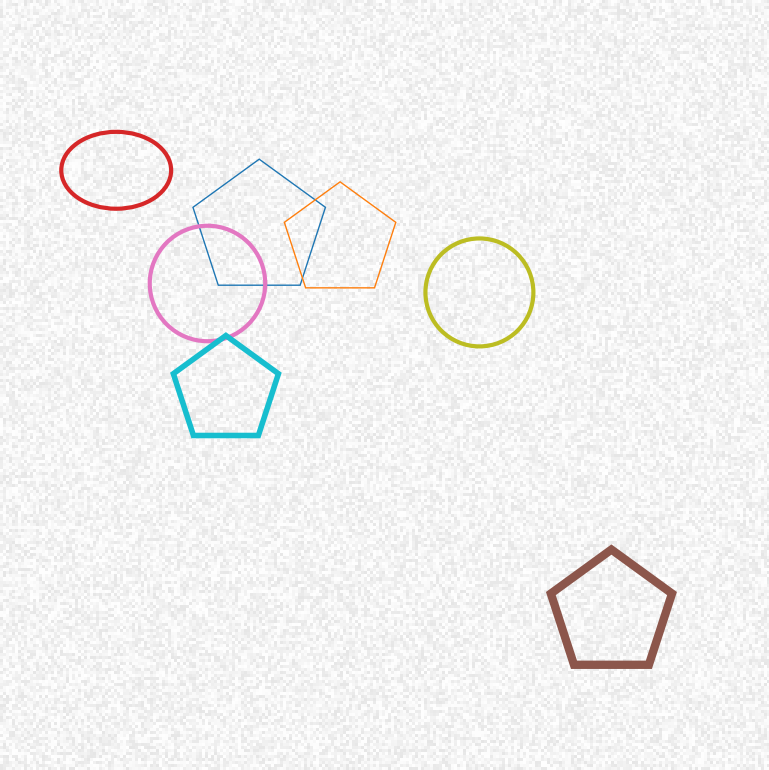[{"shape": "pentagon", "thickness": 0.5, "radius": 0.45, "center": [0.337, 0.703]}, {"shape": "pentagon", "thickness": 0.5, "radius": 0.38, "center": [0.442, 0.688]}, {"shape": "oval", "thickness": 1.5, "radius": 0.36, "center": [0.151, 0.779]}, {"shape": "pentagon", "thickness": 3, "radius": 0.41, "center": [0.794, 0.204]}, {"shape": "circle", "thickness": 1.5, "radius": 0.37, "center": [0.269, 0.632]}, {"shape": "circle", "thickness": 1.5, "radius": 0.35, "center": [0.623, 0.62]}, {"shape": "pentagon", "thickness": 2, "radius": 0.36, "center": [0.293, 0.492]}]